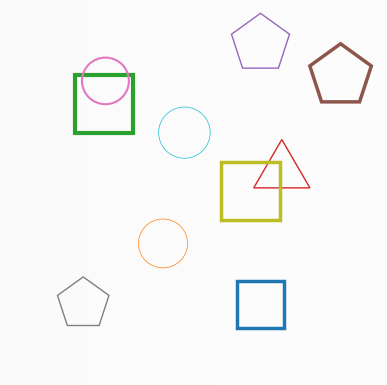[{"shape": "square", "thickness": 2.5, "radius": 0.3, "center": [0.672, 0.21]}, {"shape": "circle", "thickness": 0.5, "radius": 0.32, "center": [0.421, 0.368]}, {"shape": "square", "thickness": 3, "radius": 0.38, "center": [0.269, 0.731]}, {"shape": "triangle", "thickness": 1, "radius": 0.42, "center": [0.727, 0.554]}, {"shape": "pentagon", "thickness": 1, "radius": 0.39, "center": [0.672, 0.887]}, {"shape": "pentagon", "thickness": 2.5, "radius": 0.42, "center": [0.879, 0.803]}, {"shape": "circle", "thickness": 1.5, "radius": 0.3, "center": [0.272, 0.79]}, {"shape": "pentagon", "thickness": 1, "radius": 0.35, "center": [0.215, 0.211]}, {"shape": "square", "thickness": 2.5, "radius": 0.38, "center": [0.647, 0.504]}, {"shape": "circle", "thickness": 0.5, "radius": 0.33, "center": [0.476, 0.655]}]